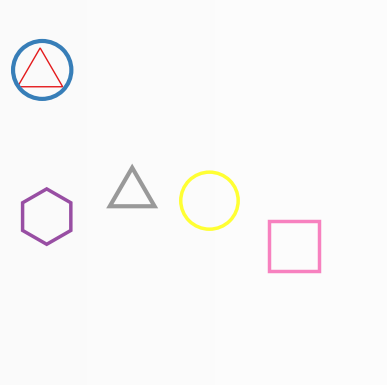[{"shape": "triangle", "thickness": 1, "radius": 0.34, "center": [0.104, 0.808]}, {"shape": "circle", "thickness": 3, "radius": 0.38, "center": [0.109, 0.818]}, {"shape": "hexagon", "thickness": 2.5, "radius": 0.36, "center": [0.121, 0.437]}, {"shape": "circle", "thickness": 2.5, "radius": 0.37, "center": [0.541, 0.479]}, {"shape": "square", "thickness": 2.5, "radius": 0.32, "center": [0.759, 0.362]}, {"shape": "triangle", "thickness": 3, "radius": 0.33, "center": [0.341, 0.498]}]